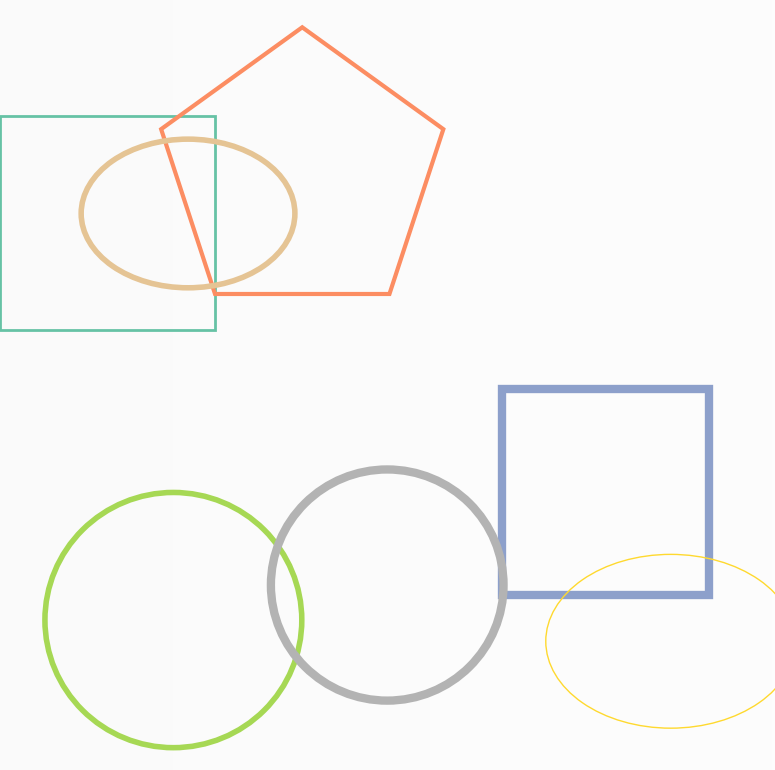[{"shape": "square", "thickness": 1, "radius": 0.69, "center": [0.139, 0.711]}, {"shape": "pentagon", "thickness": 1.5, "radius": 0.96, "center": [0.39, 0.773]}, {"shape": "square", "thickness": 3, "radius": 0.67, "center": [0.781, 0.362]}, {"shape": "circle", "thickness": 2, "radius": 0.83, "center": [0.224, 0.195]}, {"shape": "oval", "thickness": 0.5, "radius": 0.81, "center": [0.865, 0.167]}, {"shape": "oval", "thickness": 2, "radius": 0.69, "center": [0.243, 0.723]}, {"shape": "circle", "thickness": 3, "radius": 0.75, "center": [0.5, 0.24]}]